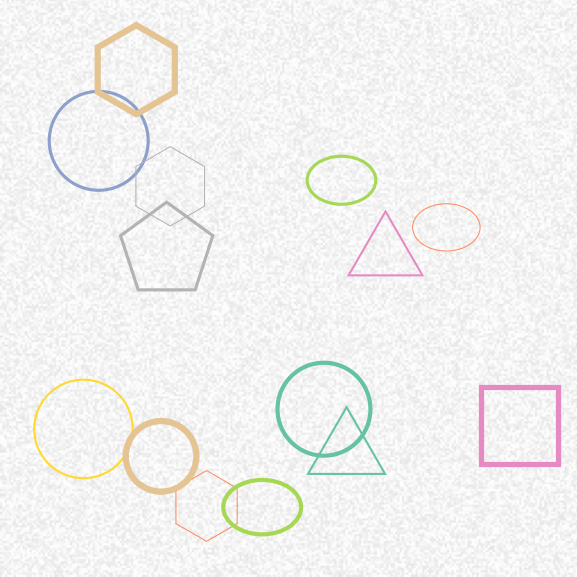[{"shape": "circle", "thickness": 2, "radius": 0.4, "center": [0.561, 0.291]}, {"shape": "triangle", "thickness": 1, "radius": 0.39, "center": [0.6, 0.217]}, {"shape": "oval", "thickness": 0.5, "radius": 0.29, "center": [0.773, 0.605]}, {"shape": "hexagon", "thickness": 0.5, "radius": 0.31, "center": [0.358, 0.123]}, {"shape": "circle", "thickness": 1.5, "radius": 0.43, "center": [0.171, 0.755]}, {"shape": "triangle", "thickness": 1, "radius": 0.37, "center": [0.668, 0.559]}, {"shape": "square", "thickness": 2.5, "radius": 0.33, "center": [0.9, 0.262]}, {"shape": "oval", "thickness": 2, "radius": 0.34, "center": [0.454, 0.121]}, {"shape": "oval", "thickness": 1.5, "radius": 0.3, "center": [0.591, 0.687]}, {"shape": "circle", "thickness": 1, "radius": 0.43, "center": [0.145, 0.256]}, {"shape": "hexagon", "thickness": 3, "radius": 0.39, "center": [0.236, 0.878]}, {"shape": "circle", "thickness": 3, "radius": 0.31, "center": [0.279, 0.209]}, {"shape": "pentagon", "thickness": 1.5, "radius": 0.42, "center": [0.289, 0.565]}, {"shape": "hexagon", "thickness": 0.5, "radius": 0.34, "center": [0.295, 0.677]}]